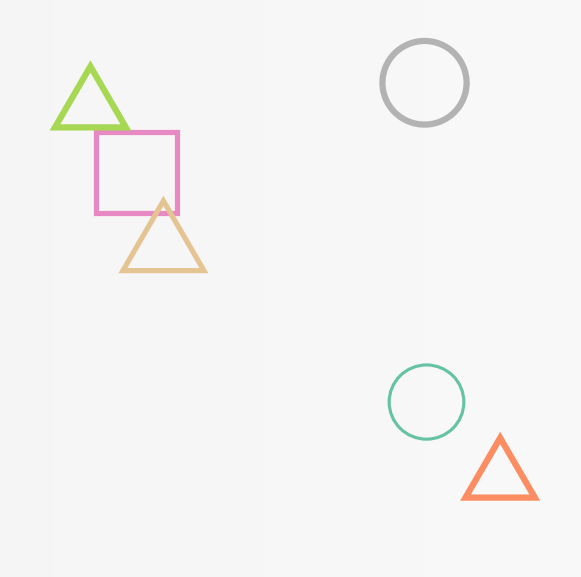[{"shape": "circle", "thickness": 1.5, "radius": 0.32, "center": [0.734, 0.303]}, {"shape": "triangle", "thickness": 3, "radius": 0.34, "center": [0.86, 0.172]}, {"shape": "square", "thickness": 2.5, "radius": 0.35, "center": [0.234, 0.701]}, {"shape": "triangle", "thickness": 3, "radius": 0.35, "center": [0.156, 0.814]}, {"shape": "triangle", "thickness": 2.5, "radius": 0.4, "center": [0.281, 0.571]}, {"shape": "circle", "thickness": 3, "radius": 0.36, "center": [0.73, 0.856]}]